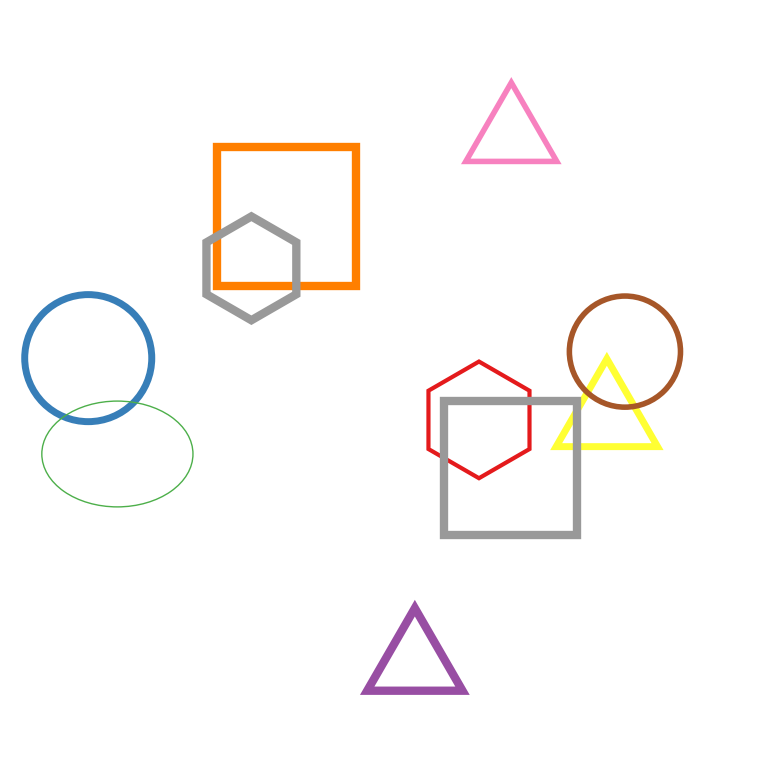[{"shape": "hexagon", "thickness": 1.5, "radius": 0.38, "center": [0.622, 0.455]}, {"shape": "circle", "thickness": 2.5, "radius": 0.41, "center": [0.115, 0.535]}, {"shape": "oval", "thickness": 0.5, "radius": 0.49, "center": [0.152, 0.41]}, {"shape": "triangle", "thickness": 3, "radius": 0.36, "center": [0.539, 0.139]}, {"shape": "square", "thickness": 3, "radius": 0.45, "center": [0.372, 0.719]}, {"shape": "triangle", "thickness": 2.5, "radius": 0.38, "center": [0.788, 0.458]}, {"shape": "circle", "thickness": 2, "radius": 0.36, "center": [0.812, 0.543]}, {"shape": "triangle", "thickness": 2, "radius": 0.34, "center": [0.664, 0.824]}, {"shape": "square", "thickness": 3, "radius": 0.43, "center": [0.663, 0.392]}, {"shape": "hexagon", "thickness": 3, "radius": 0.34, "center": [0.326, 0.652]}]